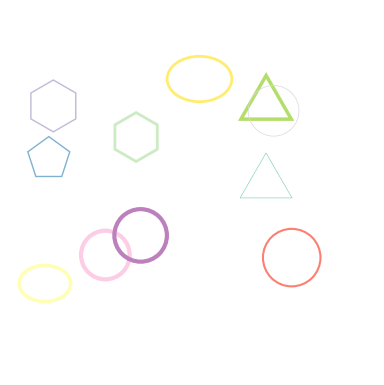[{"shape": "triangle", "thickness": 0.5, "radius": 0.39, "center": [0.691, 0.525]}, {"shape": "oval", "thickness": 2.5, "radius": 0.33, "center": [0.117, 0.264]}, {"shape": "hexagon", "thickness": 1, "radius": 0.34, "center": [0.138, 0.725]}, {"shape": "circle", "thickness": 1.5, "radius": 0.37, "center": [0.758, 0.331]}, {"shape": "pentagon", "thickness": 1, "radius": 0.29, "center": [0.127, 0.588]}, {"shape": "triangle", "thickness": 2.5, "radius": 0.38, "center": [0.691, 0.728]}, {"shape": "circle", "thickness": 3, "radius": 0.32, "center": [0.274, 0.338]}, {"shape": "circle", "thickness": 0.5, "radius": 0.33, "center": [0.711, 0.712]}, {"shape": "circle", "thickness": 3, "radius": 0.34, "center": [0.365, 0.389]}, {"shape": "hexagon", "thickness": 2, "radius": 0.32, "center": [0.354, 0.644]}, {"shape": "oval", "thickness": 2, "radius": 0.42, "center": [0.518, 0.795]}]